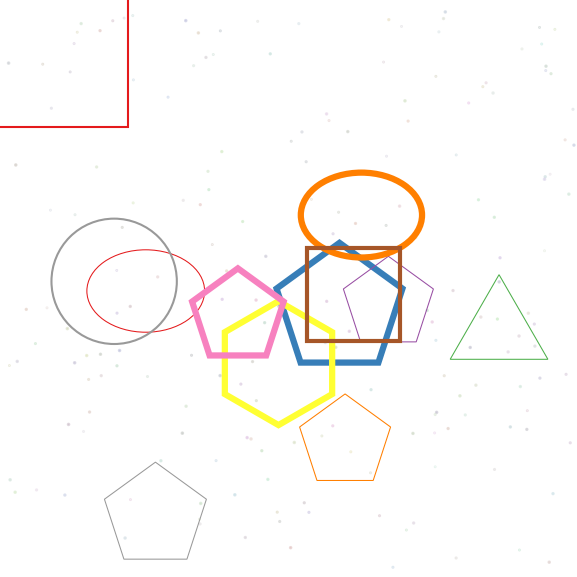[{"shape": "square", "thickness": 1, "radius": 0.59, "center": [0.105, 0.897]}, {"shape": "oval", "thickness": 0.5, "radius": 0.51, "center": [0.252, 0.495]}, {"shape": "pentagon", "thickness": 3, "radius": 0.57, "center": [0.588, 0.464]}, {"shape": "triangle", "thickness": 0.5, "radius": 0.49, "center": [0.864, 0.426]}, {"shape": "pentagon", "thickness": 0.5, "radius": 0.41, "center": [0.673, 0.473]}, {"shape": "oval", "thickness": 3, "radius": 0.52, "center": [0.626, 0.627]}, {"shape": "pentagon", "thickness": 0.5, "radius": 0.41, "center": [0.598, 0.234]}, {"shape": "hexagon", "thickness": 3, "radius": 0.54, "center": [0.482, 0.37]}, {"shape": "square", "thickness": 2, "radius": 0.4, "center": [0.612, 0.489]}, {"shape": "pentagon", "thickness": 3, "radius": 0.42, "center": [0.412, 0.451]}, {"shape": "pentagon", "thickness": 0.5, "radius": 0.46, "center": [0.269, 0.106]}, {"shape": "circle", "thickness": 1, "radius": 0.54, "center": [0.198, 0.512]}]